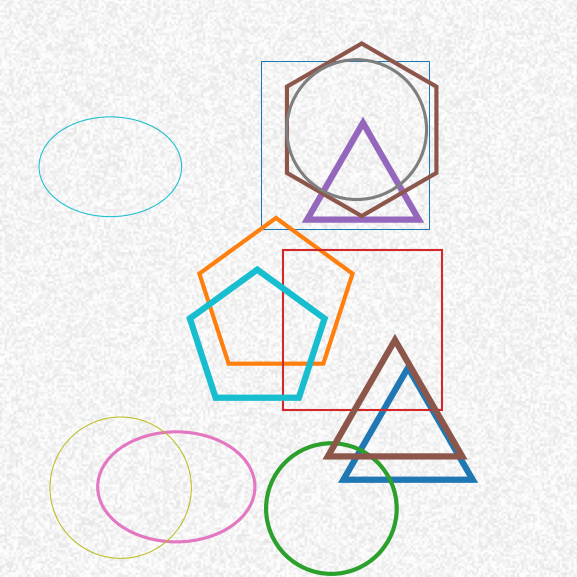[{"shape": "triangle", "thickness": 3, "radius": 0.65, "center": [0.707, 0.233]}, {"shape": "square", "thickness": 0.5, "radius": 0.73, "center": [0.597, 0.748]}, {"shape": "pentagon", "thickness": 2, "radius": 0.7, "center": [0.478, 0.482]}, {"shape": "circle", "thickness": 2, "radius": 0.57, "center": [0.574, 0.118]}, {"shape": "square", "thickness": 1, "radius": 0.69, "center": [0.628, 0.428]}, {"shape": "triangle", "thickness": 3, "radius": 0.56, "center": [0.629, 0.675]}, {"shape": "triangle", "thickness": 3, "radius": 0.67, "center": [0.684, 0.276]}, {"shape": "hexagon", "thickness": 2, "radius": 0.75, "center": [0.626, 0.774]}, {"shape": "oval", "thickness": 1.5, "radius": 0.68, "center": [0.305, 0.156]}, {"shape": "circle", "thickness": 1.5, "radius": 0.61, "center": [0.618, 0.775]}, {"shape": "circle", "thickness": 0.5, "radius": 0.61, "center": [0.209, 0.155]}, {"shape": "pentagon", "thickness": 3, "radius": 0.61, "center": [0.445, 0.41]}, {"shape": "oval", "thickness": 0.5, "radius": 0.62, "center": [0.191, 0.71]}]